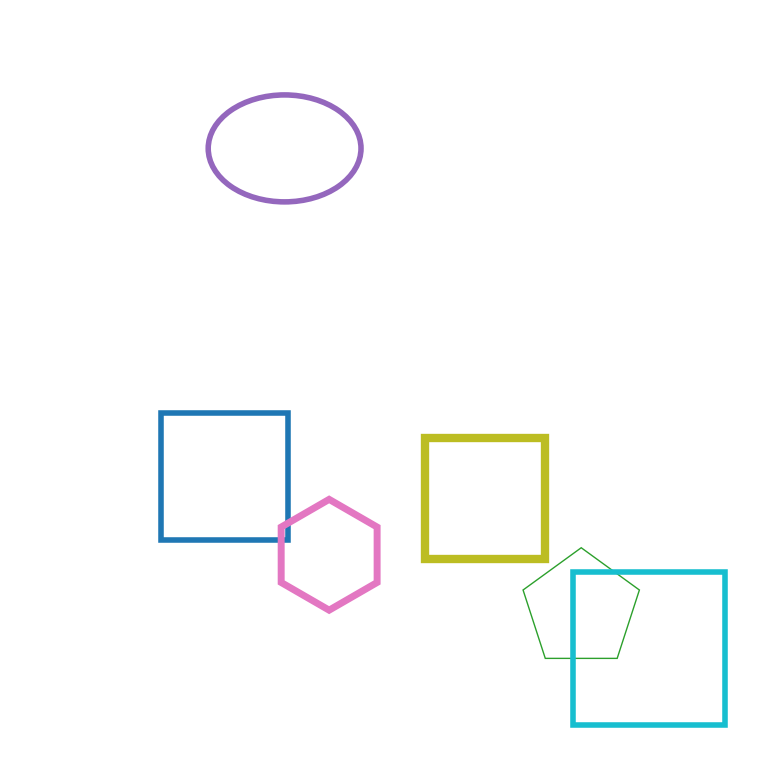[{"shape": "square", "thickness": 2, "radius": 0.41, "center": [0.292, 0.381]}, {"shape": "pentagon", "thickness": 0.5, "radius": 0.4, "center": [0.755, 0.209]}, {"shape": "oval", "thickness": 2, "radius": 0.5, "center": [0.37, 0.807]}, {"shape": "hexagon", "thickness": 2.5, "radius": 0.36, "center": [0.427, 0.28]}, {"shape": "square", "thickness": 3, "radius": 0.39, "center": [0.63, 0.352]}, {"shape": "square", "thickness": 2, "radius": 0.49, "center": [0.843, 0.158]}]